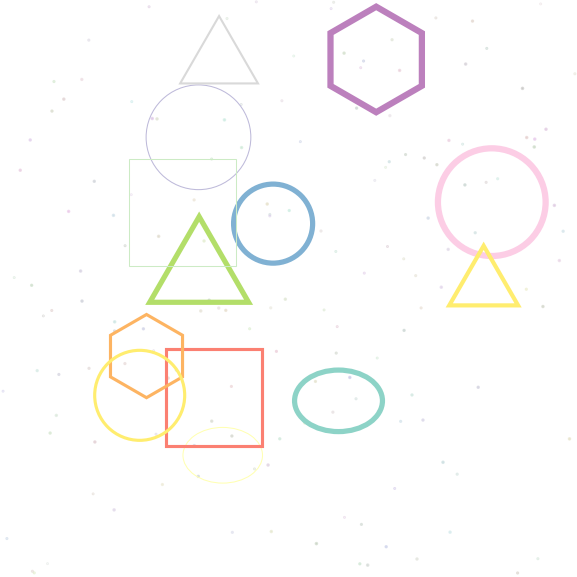[{"shape": "oval", "thickness": 2.5, "radius": 0.38, "center": [0.586, 0.305]}, {"shape": "oval", "thickness": 0.5, "radius": 0.34, "center": [0.386, 0.211]}, {"shape": "circle", "thickness": 0.5, "radius": 0.45, "center": [0.344, 0.761]}, {"shape": "square", "thickness": 1.5, "radius": 0.42, "center": [0.37, 0.311]}, {"shape": "circle", "thickness": 2.5, "radius": 0.34, "center": [0.473, 0.612]}, {"shape": "hexagon", "thickness": 1.5, "radius": 0.36, "center": [0.254, 0.383]}, {"shape": "triangle", "thickness": 2.5, "radius": 0.49, "center": [0.345, 0.525]}, {"shape": "circle", "thickness": 3, "radius": 0.47, "center": [0.852, 0.649]}, {"shape": "triangle", "thickness": 1, "radius": 0.39, "center": [0.379, 0.894]}, {"shape": "hexagon", "thickness": 3, "radius": 0.46, "center": [0.651, 0.896]}, {"shape": "square", "thickness": 0.5, "radius": 0.46, "center": [0.317, 0.632]}, {"shape": "circle", "thickness": 1.5, "radius": 0.39, "center": [0.242, 0.315]}, {"shape": "triangle", "thickness": 2, "radius": 0.34, "center": [0.838, 0.505]}]